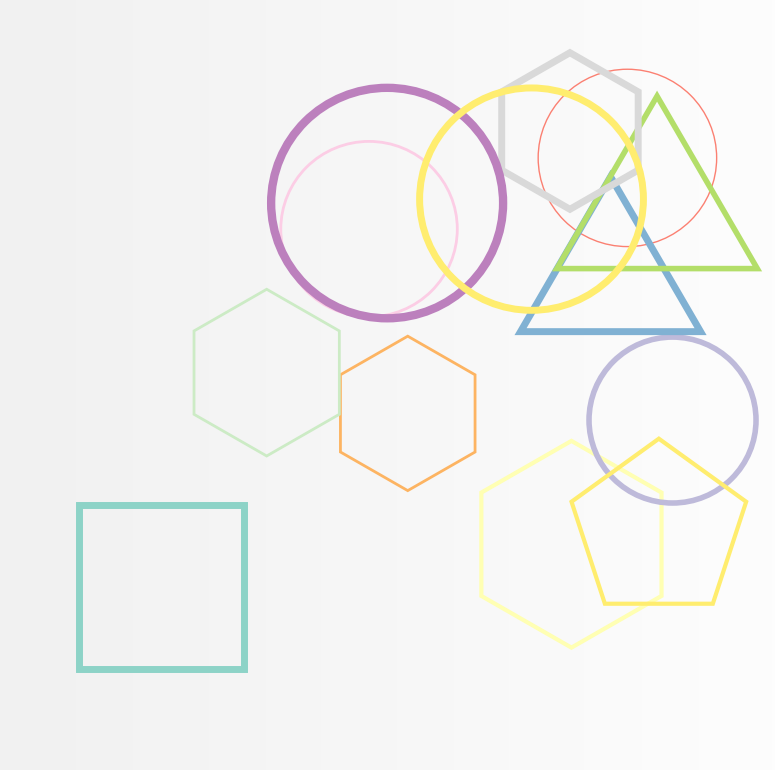[{"shape": "square", "thickness": 2.5, "radius": 0.53, "center": [0.208, 0.238]}, {"shape": "hexagon", "thickness": 1.5, "radius": 0.67, "center": [0.737, 0.293]}, {"shape": "circle", "thickness": 2, "radius": 0.54, "center": [0.868, 0.454]}, {"shape": "circle", "thickness": 0.5, "radius": 0.58, "center": [0.81, 0.795]}, {"shape": "triangle", "thickness": 2.5, "radius": 0.67, "center": [0.788, 0.636]}, {"shape": "hexagon", "thickness": 1, "radius": 0.5, "center": [0.526, 0.463]}, {"shape": "triangle", "thickness": 2, "radius": 0.75, "center": [0.848, 0.726]}, {"shape": "circle", "thickness": 1, "radius": 0.57, "center": [0.476, 0.702]}, {"shape": "hexagon", "thickness": 2.5, "radius": 0.51, "center": [0.735, 0.83]}, {"shape": "circle", "thickness": 3, "radius": 0.75, "center": [0.5, 0.736]}, {"shape": "hexagon", "thickness": 1, "radius": 0.54, "center": [0.344, 0.516]}, {"shape": "pentagon", "thickness": 1.5, "radius": 0.59, "center": [0.85, 0.312]}, {"shape": "circle", "thickness": 2.5, "radius": 0.72, "center": [0.686, 0.741]}]